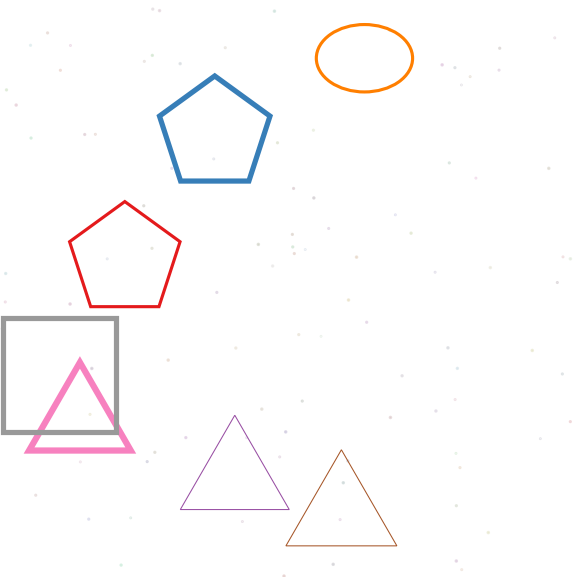[{"shape": "pentagon", "thickness": 1.5, "radius": 0.5, "center": [0.216, 0.549]}, {"shape": "pentagon", "thickness": 2.5, "radius": 0.5, "center": [0.372, 0.767]}, {"shape": "triangle", "thickness": 0.5, "radius": 0.54, "center": [0.407, 0.171]}, {"shape": "oval", "thickness": 1.5, "radius": 0.42, "center": [0.631, 0.898]}, {"shape": "triangle", "thickness": 0.5, "radius": 0.55, "center": [0.591, 0.109]}, {"shape": "triangle", "thickness": 3, "radius": 0.51, "center": [0.138, 0.27]}, {"shape": "square", "thickness": 2.5, "radius": 0.49, "center": [0.103, 0.349]}]